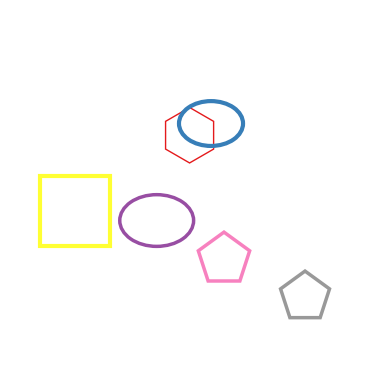[{"shape": "hexagon", "thickness": 1, "radius": 0.36, "center": [0.492, 0.649]}, {"shape": "oval", "thickness": 3, "radius": 0.42, "center": [0.548, 0.679]}, {"shape": "oval", "thickness": 2.5, "radius": 0.48, "center": [0.407, 0.427]}, {"shape": "square", "thickness": 3, "radius": 0.46, "center": [0.196, 0.453]}, {"shape": "pentagon", "thickness": 2.5, "radius": 0.35, "center": [0.582, 0.327]}, {"shape": "pentagon", "thickness": 2.5, "radius": 0.33, "center": [0.792, 0.229]}]